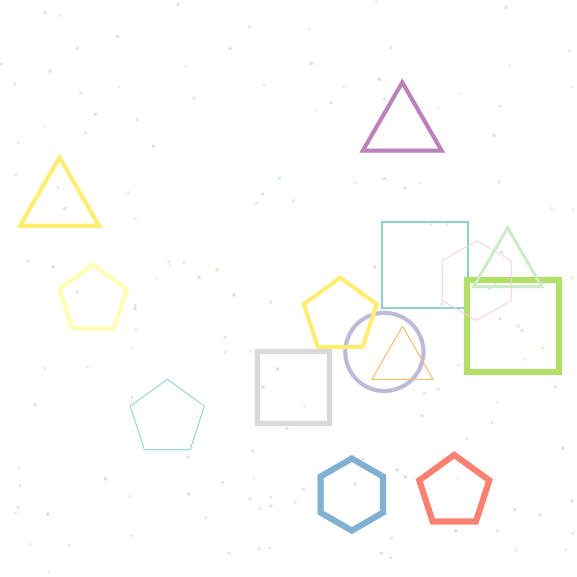[{"shape": "pentagon", "thickness": 0.5, "radius": 0.34, "center": [0.29, 0.275]}, {"shape": "square", "thickness": 1, "radius": 0.37, "center": [0.736, 0.54]}, {"shape": "pentagon", "thickness": 2, "radius": 0.31, "center": [0.161, 0.48]}, {"shape": "circle", "thickness": 2, "radius": 0.34, "center": [0.666, 0.39]}, {"shape": "pentagon", "thickness": 3, "radius": 0.32, "center": [0.787, 0.148]}, {"shape": "hexagon", "thickness": 3, "radius": 0.31, "center": [0.609, 0.143]}, {"shape": "triangle", "thickness": 0.5, "radius": 0.31, "center": [0.697, 0.373]}, {"shape": "square", "thickness": 3, "radius": 0.4, "center": [0.889, 0.434]}, {"shape": "hexagon", "thickness": 0.5, "radius": 0.34, "center": [0.825, 0.513]}, {"shape": "square", "thickness": 2.5, "radius": 0.31, "center": [0.507, 0.329]}, {"shape": "triangle", "thickness": 2, "radius": 0.39, "center": [0.697, 0.778]}, {"shape": "triangle", "thickness": 1.5, "radius": 0.34, "center": [0.879, 0.537]}, {"shape": "triangle", "thickness": 2, "radius": 0.39, "center": [0.103, 0.648]}, {"shape": "pentagon", "thickness": 2, "radius": 0.33, "center": [0.589, 0.452]}]